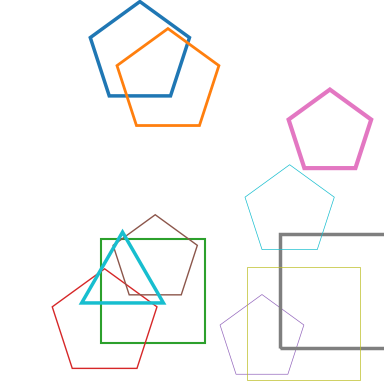[{"shape": "pentagon", "thickness": 2.5, "radius": 0.68, "center": [0.363, 0.86]}, {"shape": "pentagon", "thickness": 2, "radius": 0.7, "center": [0.436, 0.787]}, {"shape": "square", "thickness": 1.5, "radius": 0.67, "center": [0.397, 0.245]}, {"shape": "pentagon", "thickness": 1, "radius": 0.71, "center": [0.272, 0.159]}, {"shape": "pentagon", "thickness": 0.5, "radius": 0.57, "center": [0.68, 0.121]}, {"shape": "pentagon", "thickness": 1, "radius": 0.57, "center": [0.403, 0.327]}, {"shape": "pentagon", "thickness": 3, "radius": 0.56, "center": [0.857, 0.655]}, {"shape": "square", "thickness": 2.5, "radius": 0.74, "center": [0.877, 0.245]}, {"shape": "square", "thickness": 0.5, "radius": 0.74, "center": [0.788, 0.159]}, {"shape": "triangle", "thickness": 2.5, "radius": 0.61, "center": [0.318, 0.274]}, {"shape": "pentagon", "thickness": 0.5, "radius": 0.61, "center": [0.752, 0.45]}]